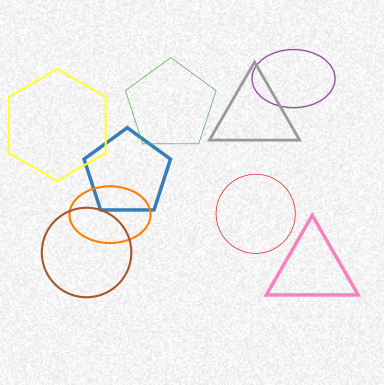[{"shape": "circle", "thickness": 0.5, "radius": 0.51, "center": [0.664, 0.445]}, {"shape": "pentagon", "thickness": 2.5, "radius": 0.59, "center": [0.331, 0.55]}, {"shape": "pentagon", "thickness": 0.5, "radius": 0.62, "center": [0.444, 0.727]}, {"shape": "oval", "thickness": 1, "radius": 0.54, "center": [0.762, 0.796]}, {"shape": "oval", "thickness": 1.5, "radius": 0.53, "center": [0.286, 0.442]}, {"shape": "hexagon", "thickness": 1.5, "radius": 0.73, "center": [0.149, 0.676]}, {"shape": "circle", "thickness": 1.5, "radius": 0.58, "center": [0.225, 0.344]}, {"shape": "triangle", "thickness": 2.5, "radius": 0.69, "center": [0.811, 0.303]}, {"shape": "triangle", "thickness": 2, "radius": 0.68, "center": [0.661, 0.704]}]